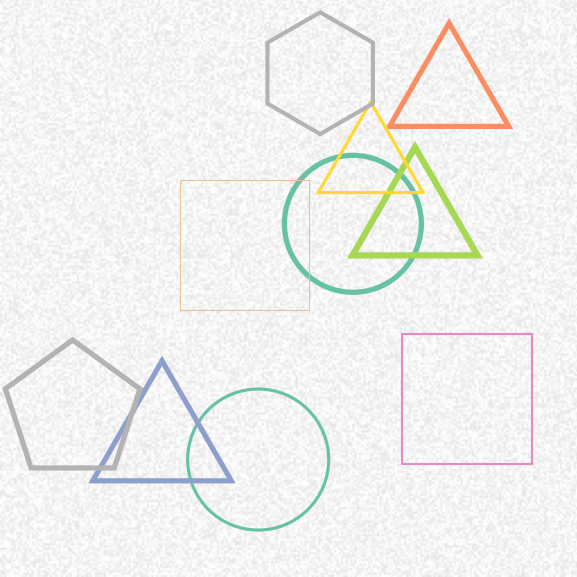[{"shape": "circle", "thickness": 1.5, "radius": 0.61, "center": [0.447, 0.203]}, {"shape": "circle", "thickness": 2.5, "radius": 0.59, "center": [0.611, 0.612]}, {"shape": "triangle", "thickness": 2.5, "radius": 0.6, "center": [0.778, 0.84]}, {"shape": "triangle", "thickness": 2.5, "radius": 0.69, "center": [0.281, 0.236]}, {"shape": "square", "thickness": 1, "radius": 0.56, "center": [0.808, 0.308]}, {"shape": "triangle", "thickness": 3, "radius": 0.63, "center": [0.719, 0.619]}, {"shape": "triangle", "thickness": 1.5, "radius": 0.52, "center": [0.642, 0.718]}, {"shape": "square", "thickness": 0.5, "radius": 0.56, "center": [0.423, 0.574]}, {"shape": "pentagon", "thickness": 2.5, "radius": 0.61, "center": [0.126, 0.288]}, {"shape": "hexagon", "thickness": 2, "radius": 0.53, "center": [0.554, 0.872]}]